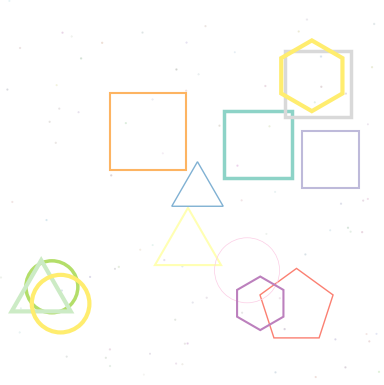[{"shape": "square", "thickness": 2.5, "radius": 0.44, "center": [0.67, 0.624]}, {"shape": "triangle", "thickness": 1.5, "radius": 0.5, "center": [0.488, 0.361]}, {"shape": "square", "thickness": 1.5, "radius": 0.37, "center": [0.859, 0.585]}, {"shape": "pentagon", "thickness": 1, "radius": 0.5, "center": [0.77, 0.203]}, {"shape": "triangle", "thickness": 1, "radius": 0.39, "center": [0.513, 0.503]}, {"shape": "square", "thickness": 1.5, "radius": 0.5, "center": [0.385, 0.658]}, {"shape": "circle", "thickness": 2.5, "radius": 0.34, "center": [0.135, 0.255]}, {"shape": "circle", "thickness": 0.5, "radius": 0.42, "center": [0.642, 0.298]}, {"shape": "square", "thickness": 2.5, "radius": 0.42, "center": [0.826, 0.782]}, {"shape": "hexagon", "thickness": 1.5, "radius": 0.35, "center": [0.676, 0.212]}, {"shape": "triangle", "thickness": 3, "radius": 0.44, "center": [0.107, 0.235]}, {"shape": "hexagon", "thickness": 3, "radius": 0.46, "center": [0.81, 0.803]}, {"shape": "circle", "thickness": 3, "radius": 0.37, "center": [0.157, 0.211]}]